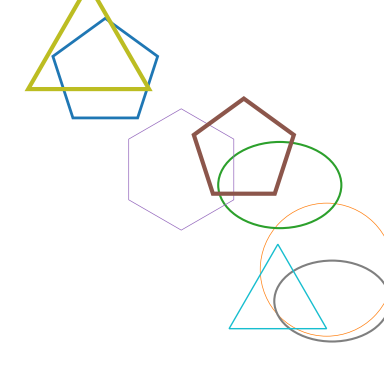[{"shape": "pentagon", "thickness": 2, "radius": 0.71, "center": [0.273, 0.809]}, {"shape": "circle", "thickness": 0.5, "radius": 0.86, "center": [0.849, 0.3]}, {"shape": "oval", "thickness": 1.5, "radius": 0.8, "center": [0.727, 0.519]}, {"shape": "hexagon", "thickness": 0.5, "radius": 0.79, "center": [0.471, 0.56]}, {"shape": "pentagon", "thickness": 3, "radius": 0.68, "center": [0.633, 0.607]}, {"shape": "oval", "thickness": 1.5, "radius": 0.75, "center": [0.863, 0.218]}, {"shape": "triangle", "thickness": 3, "radius": 0.91, "center": [0.23, 0.859]}, {"shape": "triangle", "thickness": 1, "radius": 0.73, "center": [0.722, 0.219]}]